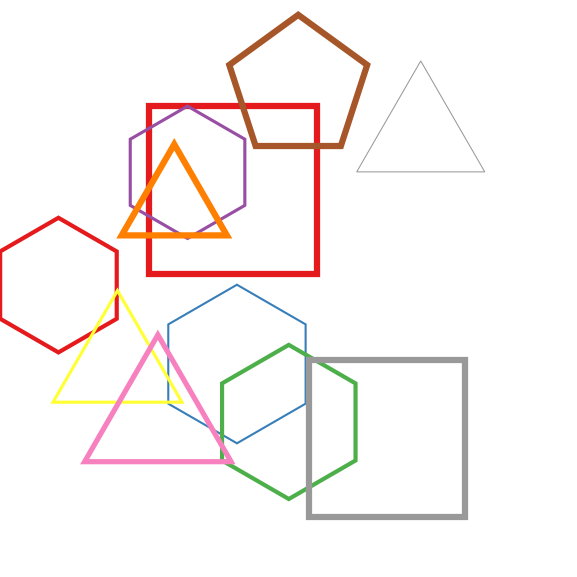[{"shape": "square", "thickness": 3, "radius": 0.73, "center": [0.403, 0.67]}, {"shape": "hexagon", "thickness": 2, "radius": 0.58, "center": [0.101, 0.505]}, {"shape": "hexagon", "thickness": 1, "radius": 0.69, "center": [0.41, 0.369]}, {"shape": "hexagon", "thickness": 2, "radius": 0.67, "center": [0.5, 0.269]}, {"shape": "hexagon", "thickness": 1.5, "radius": 0.57, "center": [0.325, 0.701]}, {"shape": "triangle", "thickness": 3, "radius": 0.53, "center": [0.302, 0.644]}, {"shape": "triangle", "thickness": 1.5, "radius": 0.64, "center": [0.203, 0.367]}, {"shape": "pentagon", "thickness": 3, "radius": 0.63, "center": [0.516, 0.848]}, {"shape": "triangle", "thickness": 2.5, "radius": 0.73, "center": [0.273, 0.273]}, {"shape": "triangle", "thickness": 0.5, "radius": 0.64, "center": [0.729, 0.766]}, {"shape": "square", "thickness": 3, "radius": 0.68, "center": [0.671, 0.24]}]